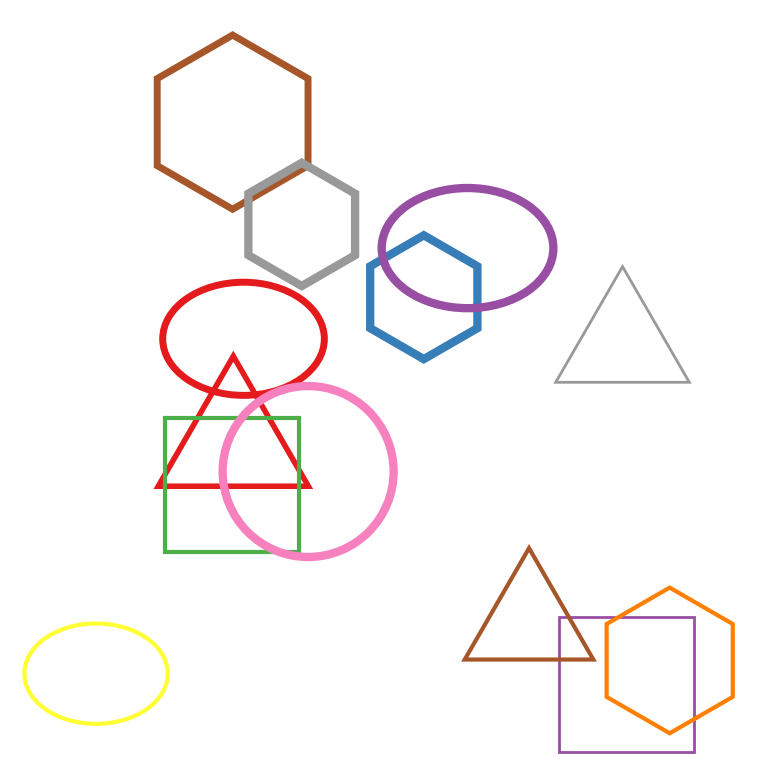[{"shape": "triangle", "thickness": 2, "radius": 0.56, "center": [0.303, 0.425]}, {"shape": "oval", "thickness": 2.5, "radius": 0.52, "center": [0.316, 0.56]}, {"shape": "hexagon", "thickness": 3, "radius": 0.4, "center": [0.55, 0.614]}, {"shape": "square", "thickness": 1.5, "radius": 0.43, "center": [0.301, 0.371]}, {"shape": "oval", "thickness": 3, "radius": 0.56, "center": [0.607, 0.678]}, {"shape": "square", "thickness": 1, "radius": 0.44, "center": [0.814, 0.111]}, {"shape": "hexagon", "thickness": 1.5, "radius": 0.47, "center": [0.87, 0.142]}, {"shape": "oval", "thickness": 1.5, "radius": 0.47, "center": [0.125, 0.125]}, {"shape": "hexagon", "thickness": 2.5, "radius": 0.57, "center": [0.302, 0.841]}, {"shape": "triangle", "thickness": 1.5, "radius": 0.48, "center": [0.687, 0.192]}, {"shape": "circle", "thickness": 3, "radius": 0.56, "center": [0.4, 0.388]}, {"shape": "triangle", "thickness": 1, "radius": 0.5, "center": [0.808, 0.554]}, {"shape": "hexagon", "thickness": 3, "radius": 0.4, "center": [0.392, 0.709]}]